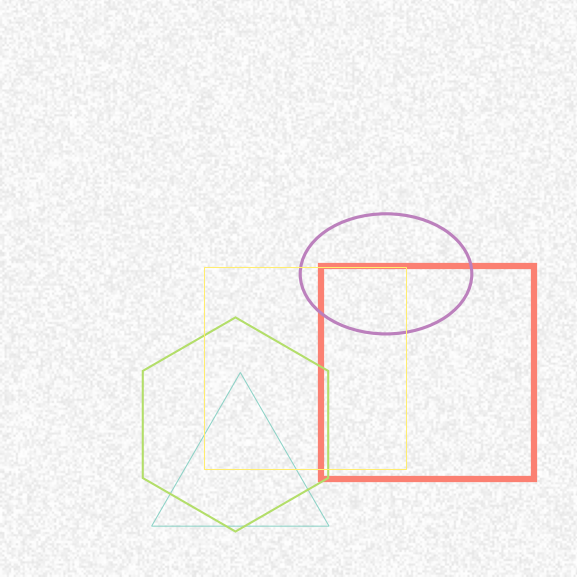[{"shape": "triangle", "thickness": 0.5, "radius": 0.89, "center": [0.416, 0.177]}, {"shape": "square", "thickness": 3, "radius": 0.92, "center": [0.741, 0.354]}, {"shape": "hexagon", "thickness": 1, "radius": 0.93, "center": [0.408, 0.264]}, {"shape": "oval", "thickness": 1.5, "radius": 0.74, "center": [0.668, 0.525]}, {"shape": "square", "thickness": 0.5, "radius": 0.88, "center": [0.528, 0.361]}]